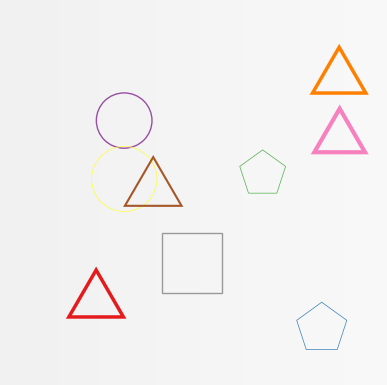[{"shape": "triangle", "thickness": 2.5, "radius": 0.41, "center": [0.248, 0.217]}, {"shape": "pentagon", "thickness": 0.5, "radius": 0.34, "center": [0.83, 0.147]}, {"shape": "pentagon", "thickness": 0.5, "radius": 0.31, "center": [0.678, 0.549]}, {"shape": "circle", "thickness": 1, "radius": 0.36, "center": [0.32, 0.687]}, {"shape": "triangle", "thickness": 2.5, "radius": 0.4, "center": [0.875, 0.798]}, {"shape": "circle", "thickness": 0.5, "radius": 0.42, "center": [0.321, 0.535]}, {"shape": "triangle", "thickness": 1.5, "radius": 0.42, "center": [0.395, 0.508]}, {"shape": "triangle", "thickness": 3, "radius": 0.38, "center": [0.877, 0.642]}, {"shape": "square", "thickness": 1, "radius": 0.39, "center": [0.495, 0.316]}]